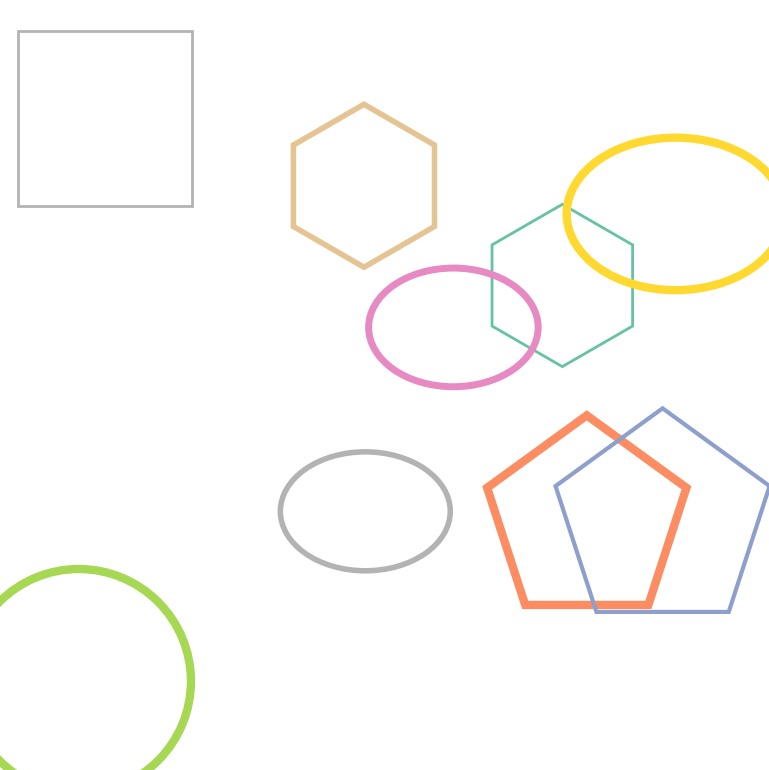[{"shape": "hexagon", "thickness": 1, "radius": 0.53, "center": [0.73, 0.629]}, {"shape": "pentagon", "thickness": 3, "radius": 0.68, "center": [0.762, 0.324]}, {"shape": "pentagon", "thickness": 1.5, "radius": 0.73, "center": [0.86, 0.324]}, {"shape": "oval", "thickness": 2.5, "radius": 0.55, "center": [0.589, 0.575]}, {"shape": "circle", "thickness": 3, "radius": 0.73, "center": [0.102, 0.115]}, {"shape": "oval", "thickness": 3, "radius": 0.71, "center": [0.877, 0.722]}, {"shape": "hexagon", "thickness": 2, "radius": 0.53, "center": [0.473, 0.759]}, {"shape": "oval", "thickness": 2, "radius": 0.55, "center": [0.474, 0.336]}, {"shape": "square", "thickness": 1, "radius": 0.57, "center": [0.136, 0.846]}]